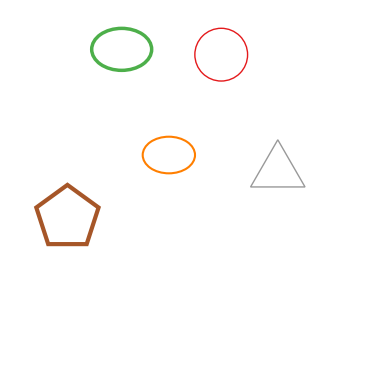[{"shape": "circle", "thickness": 1, "radius": 0.34, "center": [0.575, 0.858]}, {"shape": "oval", "thickness": 2.5, "radius": 0.39, "center": [0.316, 0.872]}, {"shape": "oval", "thickness": 1.5, "radius": 0.34, "center": [0.439, 0.597]}, {"shape": "pentagon", "thickness": 3, "radius": 0.43, "center": [0.175, 0.435]}, {"shape": "triangle", "thickness": 1, "radius": 0.41, "center": [0.722, 0.555]}]